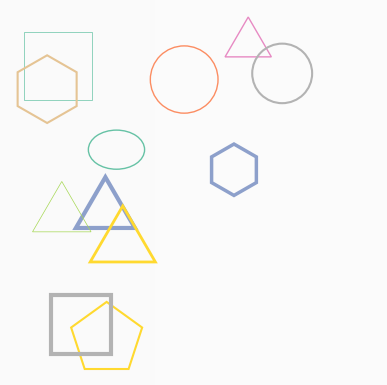[{"shape": "oval", "thickness": 1, "radius": 0.36, "center": [0.301, 0.611]}, {"shape": "square", "thickness": 0.5, "radius": 0.44, "center": [0.15, 0.828]}, {"shape": "circle", "thickness": 1, "radius": 0.44, "center": [0.475, 0.793]}, {"shape": "hexagon", "thickness": 2.5, "radius": 0.33, "center": [0.604, 0.559]}, {"shape": "triangle", "thickness": 3, "radius": 0.44, "center": [0.272, 0.452]}, {"shape": "triangle", "thickness": 1, "radius": 0.34, "center": [0.641, 0.887]}, {"shape": "triangle", "thickness": 0.5, "radius": 0.44, "center": [0.159, 0.441]}, {"shape": "triangle", "thickness": 2, "radius": 0.49, "center": [0.317, 0.368]}, {"shape": "pentagon", "thickness": 1.5, "radius": 0.48, "center": [0.275, 0.12]}, {"shape": "hexagon", "thickness": 1.5, "radius": 0.44, "center": [0.122, 0.768]}, {"shape": "circle", "thickness": 1.5, "radius": 0.39, "center": [0.728, 0.809]}, {"shape": "square", "thickness": 3, "radius": 0.38, "center": [0.209, 0.156]}]